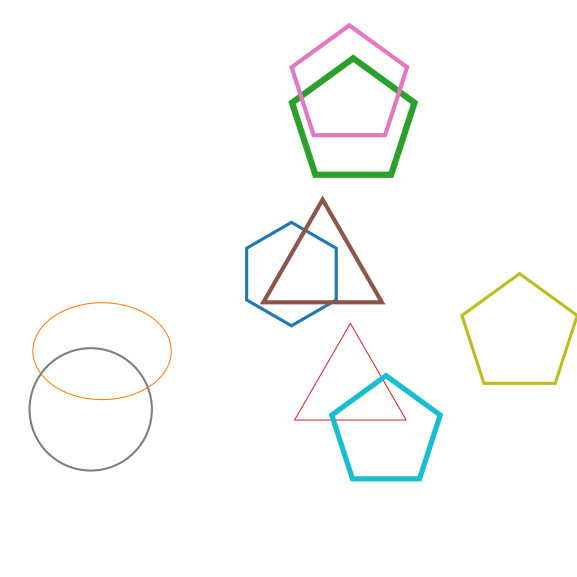[{"shape": "hexagon", "thickness": 1.5, "radius": 0.45, "center": [0.505, 0.525]}, {"shape": "oval", "thickness": 0.5, "radius": 0.6, "center": [0.177, 0.391]}, {"shape": "pentagon", "thickness": 3, "radius": 0.56, "center": [0.612, 0.787]}, {"shape": "triangle", "thickness": 0.5, "radius": 0.56, "center": [0.607, 0.328]}, {"shape": "triangle", "thickness": 2, "radius": 0.59, "center": [0.559, 0.535]}, {"shape": "pentagon", "thickness": 2, "radius": 0.53, "center": [0.605, 0.85]}, {"shape": "circle", "thickness": 1, "radius": 0.53, "center": [0.157, 0.29]}, {"shape": "pentagon", "thickness": 1.5, "radius": 0.52, "center": [0.9, 0.42]}, {"shape": "pentagon", "thickness": 2.5, "radius": 0.49, "center": [0.668, 0.25]}]